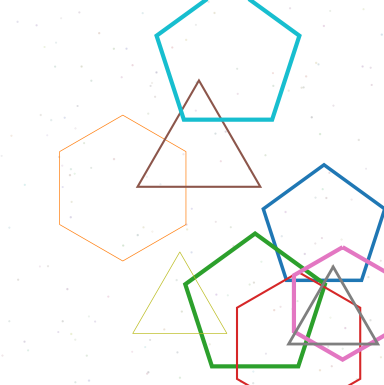[{"shape": "pentagon", "thickness": 2.5, "radius": 0.83, "center": [0.842, 0.406]}, {"shape": "hexagon", "thickness": 0.5, "radius": 0.95, "center": [0.319, 0.512]}, {"shape": "pentagon", "thickness": 3, "radius": 0.95, "center": [0.663, 0.203]}, {"shape": "hexagon", "thickness": 1.5, "radius": 0.92, "center": [0.776, 0.108]}, {"shape": "triangle", "thickness": 1.5, "radius": 0.92, "center": [0.517, 0.607]}, {"shape": "hexagon", "thickness": 3, "radius": 0.73, "center": [0.89, 0.212]}, {"shape": "triangle", "thickness": 2, "radius": 0.67, "center": [0.865, 0.173]}, {"shape": "triangle", "thickness": 0.5, "radius": 0.71, "center": [0.467, 0.204]}, {"shape": "pentagon", "thickness": 3, "radius": 0.98, "center": [0.592, 0.847]}]